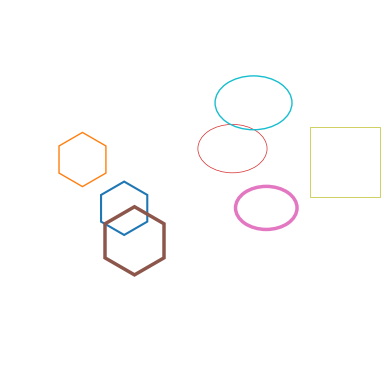[{"shape": "hexagon", "thickness": 1.5, "radius": 0.35, "center": [0.323, 0.459]}, {"shape": "hexagon", "thickness": 1, "radius": 0.35, "center": [0.214, 0.586]}, {"shape": "oval", "thickness": 0.5, "radius": 0.45, "center": [0.604, 0.614]}, {"shape": "hexagon", "thickness": 2.5, "radius": 0.44, "center": [0.349, 0.375]}, {"shape": "oval", "thickness": 2.5, "radius": 0.4, "center": [0.692, 0.46]}, {"shape": "square", "thickness": 0.5, "radius": 0.45, "center": [0.897, 0.579]}, {"shape": "oval", "thickness": 1, "radius": 0.5, "center": [0.659, 0.733]}]